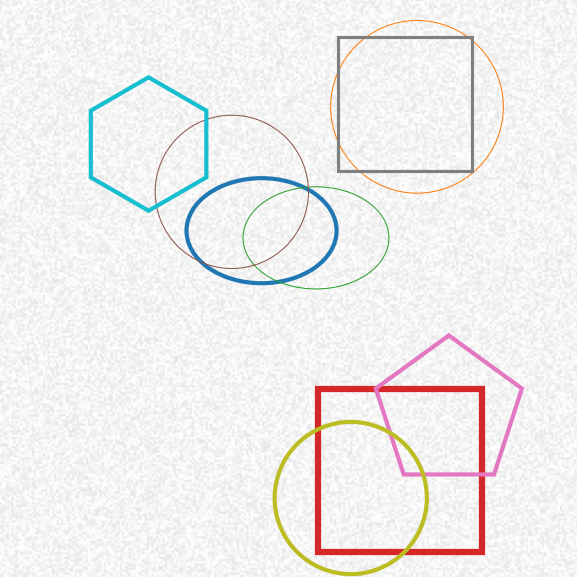[{"shape": "oval", "thickness": 2, "radius": 0.65, "center": [0.453, 0.6]}, {"shape": "circle", "thickness": 0.5, "radius": 0.75, "center": [0.722, 0.814]}, {"shape": "oval", "thickness": 0.5, "radius": 0.63, "center": [0.547, 0.587]}, {"shape": "square", "thickness": 3, "radius": 0.71, "center": [0.693, 0.184]}, {"shape": "circle", "thickness": 0.5, "radius": 0.66, "center": [0.401, 0.667]}, {"shape": "pentagon", "thickness": 2, "radius": 0.67, "center": [0.777, 0.285]}, {"shape": "square", "thickness": 1.5, "radius": 0.58, "center": [0.702, 0.82]}, {"shape": "circle", "thickness": 2, "radius": 0.66, "center": [0.607, 0.137]}, {"shape": "hexagon", "thickness": 2, "radius": 0.58, "center": [0.257, 0.75]}]